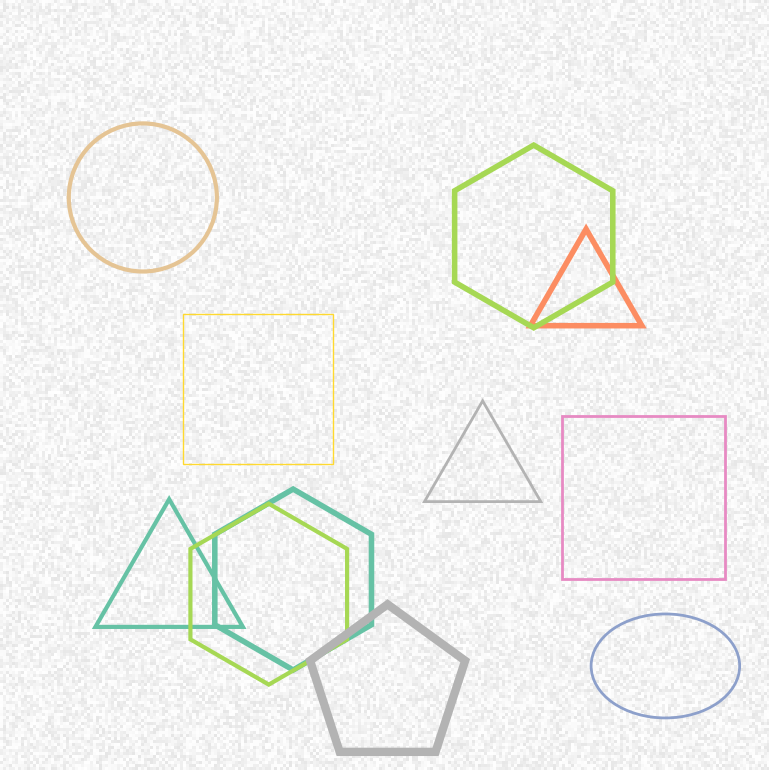[{"shape": "hexagon", "thickness": 2, "radius": 0.59, "center": [0.381, 0.247]}, {"shape": "triangle", "thickness": 1.5, "radius": 0.55, "center": [0.22, 0.241]}, {"shape": "triangle", "thickness": 2, "radius": 0.42, "center": [0.761, 0.619]}, {"shape": "oval", "thickness": 1, "radius": 0.48, "center": [0.864, 0.135]}, {"shape": "square", "thickness": 1, "radius": 0.53, "center": [0.836, 0.354]}, {"shape": "hexagon", "thickness": 2, "radius": 0.59, "center": [0.693, 0.693]}, {"shape": "hexagon", "thickness": 1.5, "radius": 0.59, "center": [0.349, 0.228]}, {"shape": "square", "thickness": 0.5, "radius": 0.49, "center": [0.336, 0.495]}, {"shape": "circle", "thickness": 1.5, "radius": 0.48, "center": [0.185, 0.744]}, {"shape": "triangle", "thickness": 1, "radius": 0.44, "center": [0.627, 0.392]}, {"shape": "pentagon", "thickness": 3, "radius": 0.53, "center": [0.503, 0.109]}]